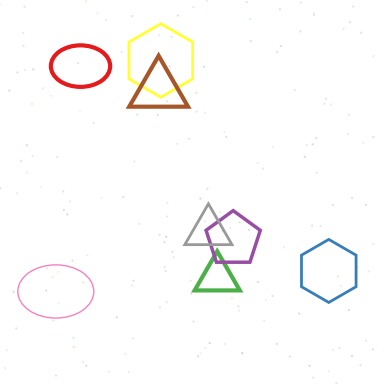[{"shape": "oval", "thickness": 3, "radius": 0.39, "center": [0.209, 0.828]}, {"shape": "hexagon", "thickness": 2, "radius": 0.41, "center": [0.854, 0.296]}, {"shape": "triangle", "thickness": 3, "radius": 0.34, "center": [0.564, 0.28]}, {"shape": "pentagon", "thickness": 2.5, "radius": 0.37, "center": [0.606, 0.379]}, {"shape": "hexagon", "thickness": 2, "radius": 0.48, "center": [0.418, 0.843]}, {"shape": "triangle", "thickness": 3, "radius": 0.44, "center": [0.412, 0.767]}, {"shape": "oval", "thickness": 1, "radius": 0.49, "center": [0.145, 0.243]}, {"shape": "triangle", "thickness": 2, "radius": 0.35, "center": [0.541, 0.4]}]